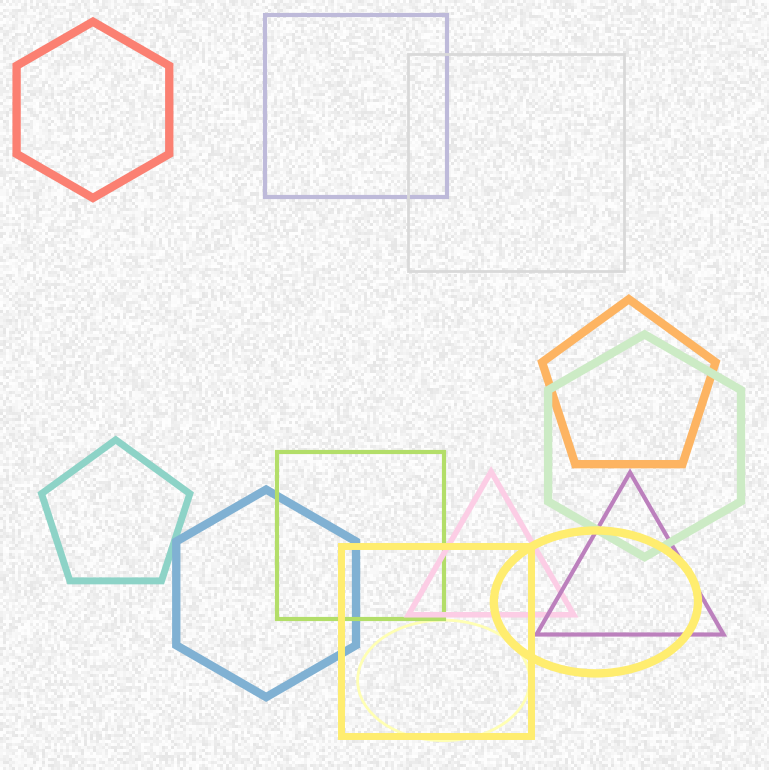[{"shape": "pentagon", "thickness": 2.5, "radius": 0.51, "center": [0.15, 0.328]}, {"shape": "oval", "thickness": 1, "radius": 0.56, "center": [0.576, 0.116]}, {"shape": "square", "thickness": 1.5, "radius": 0.59, "center": [0.462, 0.863]}, {"shape": "hexagon", "thickness": 3, "radius": 0.57, "center": [0.121, 0.857]}, {"shape": "hexagon", "thickness": 3, "radius": 0.67, "center": [0.346, 0.229]}, {"shape": "pentagon", "thickness": 3, "radius": 0.59, "center": [0.817, 0.493]}, {"shape": "square", "thickness": 1.5, "radius": 0.54, "center": [0.468, 0.305]}, {"shape": "triangle", "thickness": 2, "radius": 0.62, "center": [0.638, 0.264]}, {"shape": "square", "thickness": 1, "radius": 0.7, "center": [0.67, 0.789]}, {"shape": "triangle", "thickness": 1.5, "radius": 0.7, "center": [0.818, 0.246]}, {"shape": "hexagon", "thickness": 3, "radius": 0.72, "center": [0.837, 0.421]}, {"shape": "square", "thickness": 2.5, "radius": 0.62, "center": [0.567, 0.167]}, {"shape": "oval", "thickness": 3, "radius": 0.66, "center": [0.774, 0.218]}]